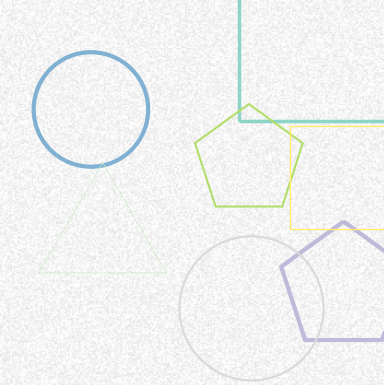[{"shape": "square", "thickness": 2.5, "radius": 0.99, "center": [0.818, 0.885]}, {"shape": "pentagon", "thickness": 3, "radius": 0.85, "center": [0.892, 0.255]}, {"shape": "circle", "thickness": 3, "radius": 0.74, "center": [0.236, 0.716]}, {"shape": "pentagon", "thickness": 1.5, "radius": 0.74, "center": [0.646, 0.583]}, {"shape": "circle", "thickness": 1.5, "radius": 0.94, "center": [0.653, 0.199]}, {"shape": "triangle", "thickness": 0.5, "radius": 0.96, "center": [0.267, 0.386]}, {"shape": "square", "thickness": 1, "radius": 0.67, "center": [0.887, 0.539]}]